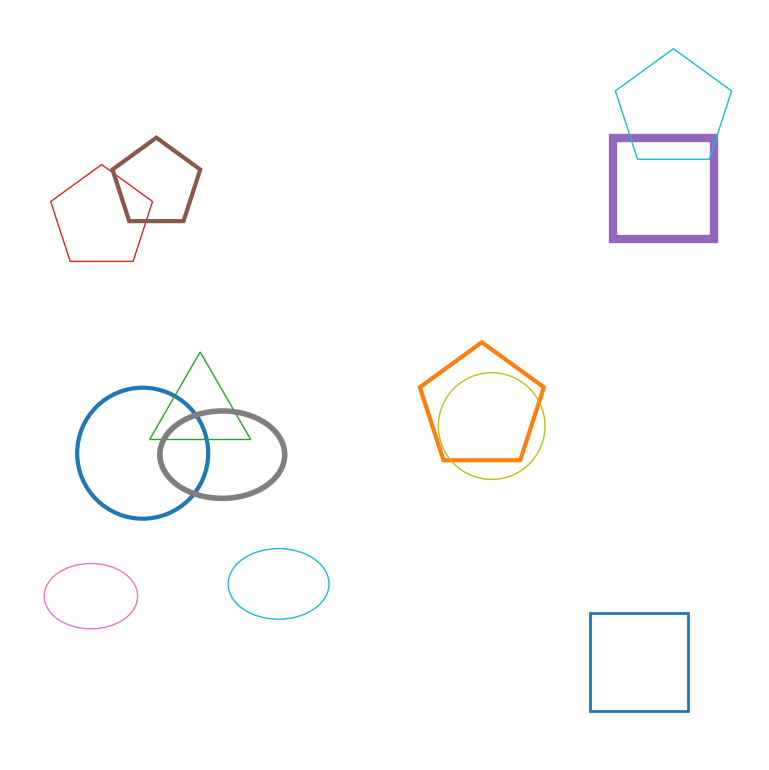[{"shape": "circle", "thickness": 1.5, "radius": 0.43, "center": [0.185, 0.411]}, {"shape": "square", "thickness": 1, "radius": 0.32, "center": [0.829, 0.14]}, {"shape": "pentagon", "thickness": 1.5, "radius": 0.42, "center": [0.626, 0.471]}, {"shape": "triangle", "thickness": 0.5, "radius": 0.38, "center": [0.26, 0.467]}, {"shape": "pentagon", "thickness": 0.5, "radius": 0.35, "center": [0.132, 0.717]}, {"shape": "square", "thickness": 3, "radius": 0.33, "center": [0.862, 0.755]}, {"shape": "pentagon", "thickness": 1.5, "radius": 0.3, "center": [0.203, 0.761]}, {"shape": "oval", "thickness": 0.5, "radius": 0.3, "center": [0.118, 0.226]}, {"shape": "oval", "thickness": 2, "radius": 0.41, "center": [0.289, 0.41]}, {"shape": "circle", "thickness": 0.5, "radius": 0.35, "center": [0.639, 0.447]}, {"shape": "oval", "thickness": 0.5, "radius": 0.33, "center": [0.362, 0.242]}, {"shape": "pentagon", "thickness": 0.5, "radius": 0.4, "center": [0.875, 0.857]}]